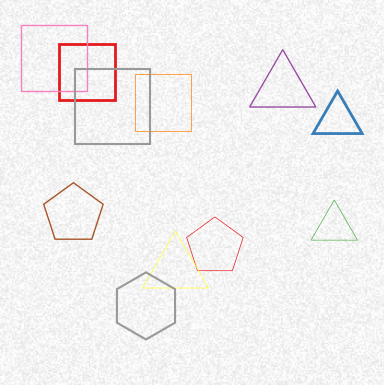[{"shape": "pentagon", "thickness": 0.5, "radius": 0.39, "center": [0.558, 0.359]}, {"shape": "square", "thickness": 2, "radius": 0.36, "center": [0.226, 0.812]}, {"shape": "triangle", "thickness": 2, "radius": 0.37, "center": [0.877, 0.69]}, {"shape": "triangle", "thickness": 0.5, "radius": 0.35, "center": [0.868, 0.411]}, {"shape": "triangle", "thickness": 1, "radius": 0.5, "center": [0.734, 0.772]}, {"shape": "square", "thickness": 0.5, "radius": 0.37, "center": [0.424, 0.734]}, {"shape": "triangle", "thickness": 0.5, "radius": 0.49, "center": [0.456, 0.301]}, {"shape": "pentagon", "thickness": 1, "radius": 0.41, "center": [0.191, 0.444]}, {"shape": "square", "thickness": 1, "radius": 0.43, "center": [0.14, 0.849]}, {"shape": "square", "thickness": 1.5, "radius": 0.49, "center": [0.292, 0.723]}, {"shape": "hexagon", "thickness": 1.5, "radius": 0.44, "center": [0.379, 0.205]}]